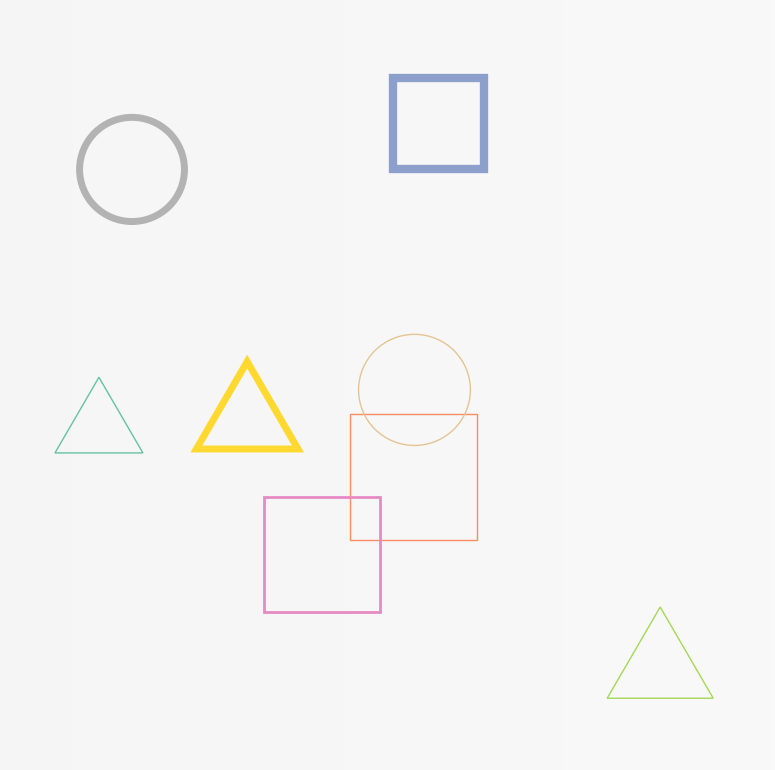[{"shape": "triangle", "thickness": 0.5, "radius": 0.33, "center": [0.128, 0.445]}, {"shape": "square", "thickness": 0.5, "radius": 0.41, "center": [0.533, 0.381]}, {"shape": "square", "thickness": 3, "radius": 0.29, "center": [0.565, 0.84]}, {"shape": "square", "thickness": 1, "radius": 0.37, "center": [0.415, 0.28]}, {"shape": "triangle", "thickness": 0.5, "radius": 0.39, "center": [0.852, 0.133]}, {"shape": "triangle", "thickness": 2.5, "radius": 0.38, "center": [0.319, 0.455]}, {"shape": "circle", "thickness": 0.5, "radius": 0.36, "center": [0.535, 0.494]}, {"shape": "circle", "thickness": 2.5, "radius": 0.34, "center": [0.17, 0.78]}]